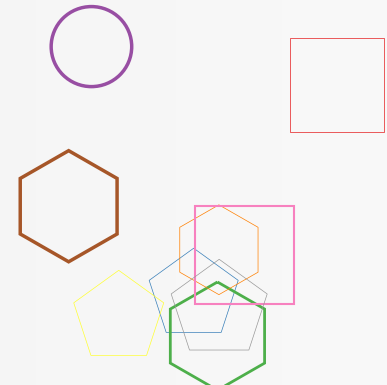[{"shape": "square", "thickness": 0.5, "radius": 0.61, "center": [0.869, 0.779]}, {"shape": "pentagon", "thickness": 0.5, "radius": 0.6, "center": [0.5, 0.234]}, {"shape": "hexagon", "thickness": 2, "radius": 0.7, "center": [0.561, 0.127]}, {"shape": "circle", "thickness": 2.5, "radius": 0.52, "center": [0.236, 0.879]}, {"shape": "hexagon", "thickness": 0.5, "radius": 0.58, "center": [0.565, 0.351]}, {"shape": "pentagon", "thickness": 0.5, "radius": 0.61, "center": [0.306, 0.176]}, {"shape": "hexagon", "thickness": 2.5, "radius": 0.72, "center": [0.177, 0.464]}, {"shape": "square", "thickness": 1.5, "radius": 0.64, "center": [0.632, 0.338]}, {"shape": "pentagon", "thickness": 0.5, "radius": 0.65, "center": [0.566, 0.196]}]